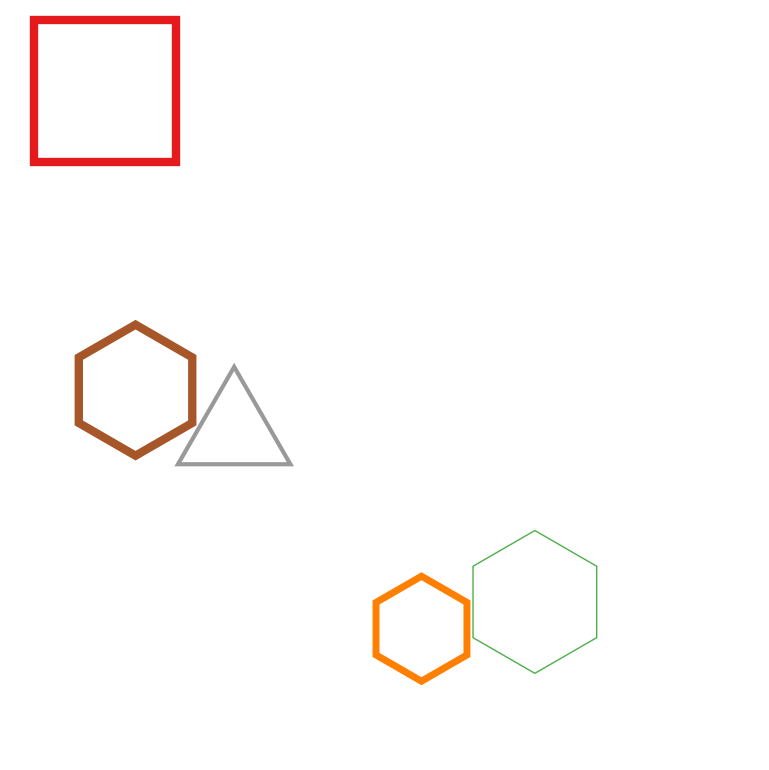[{"shape": "square", "thickness": 3, "radius": 0.46, "center": [0.136, 0.882]}, {"shape": "hexagon", "thickness": 0.5, "radius": 0.46, "center": [0.695, 0.218]}, {"shape": "hexagon", "thickness": 2.5, "radius": 0.34, "center": [0.547, 0.184]}, {"shape": "hexagon", "thickness": 3, "radius": 0.43, "center": [0.176, 0.493]}, {"shape": "triangle", "thickness": 1.5, "radius": 0.42, "center": [0.304, 0.439]}]